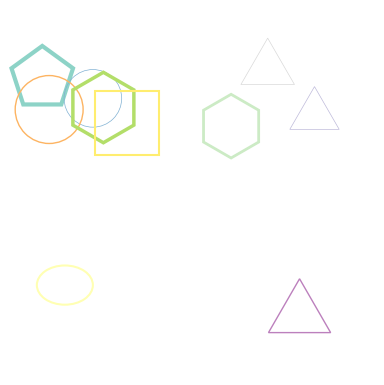[{"shape": "pentagon", "thickness": 3, "radius": 0.42, "center": [0.11, 0.797]}, {"shape": "oval", "thickness": 1.5, "radius": 0.36, "center": [0.168, 0.26]}, {"shape": "triangle", "thickness": 0.5, "radius": 0.37, "center": [0.817, 0.701]}, {"shape": "circle", "thickness": 0.5, "radius": 0.37, "center": [0.241, 0.745]}, {"shape": "circle", "thickness": 1, "radius": 0.44, "center": [0.128, 0.716]}, {"shape": "hexagon", "thickness": 2.5, "radius": 0.46, "center": [0.269, 0.721]}, {"shape": "triangle", "thickness": 0.5, "radius": 0.4, "center": [0.695, 0.821]}, {"shape": "triangle", "thickness": 1, "radius": 0.47, "center": [0.778, 0.183]}, {"shape": "hexagon", "thickness": 2, "radius": 0.41, "center": [0.6, 0.672]}, {"shape": "square", "thickness": 1.5, "radius": 0.42, "center": [0.33, 0.681]}]